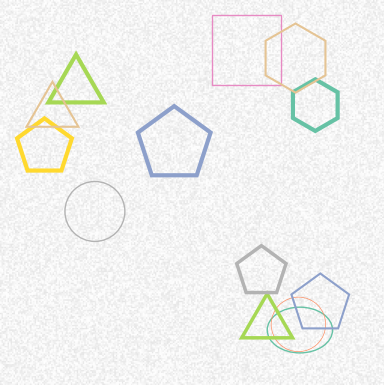[{"shape": "hexagon", "thickness": 3, "radius": 0.34, "center": [0.819, 0.727]}, {"shape": "oval", "thickness": 1, "radius": 0.42, "center": [0.779, 0.143]}, {"shape": "circle", "thickness": 0.5, "radius": 0.35, "center": [0.775, 0.157]}, {"shape": "pentagon", "thickness": 3, "radius": 0.5, "center": [0.453, 0.625]}, {"shape": "pentagon", "thickness": 1.5, "radius": 0.39, "center": [0.832, 0.211]}, {"shape": "square", "thickness": 1, "radius": 0.45, "center": [0.64, 0.87]}, {"shape": "triangle", "thickness": 3, "radius": 0.41, "center": [0.198, 0.775]}, {"shape": "triangle", "thickness": 2.5, "radius": 0.38, "center": [0.694, 0.161]}, {"shape": "pentagon", "thickness": 3, "radius": 0.37, "center": [0.116, 0.618]}, {"shape": "triangle", "thickness": 1.5, "radius": 0.39, "center": [0.136, 0.71]}, {"shape": "hexagon", "thickness": 1.5, "radius": 0.45, "center": [0.768, 0.849]}, {"shape": "circle", "thickness": 1, "radius": 0.39, "center": [0.246, 0.451]}, {"shape": "pentagon", "thickness": 2.5, "radius": 0.34, "center": [0.679, 0.295]}]